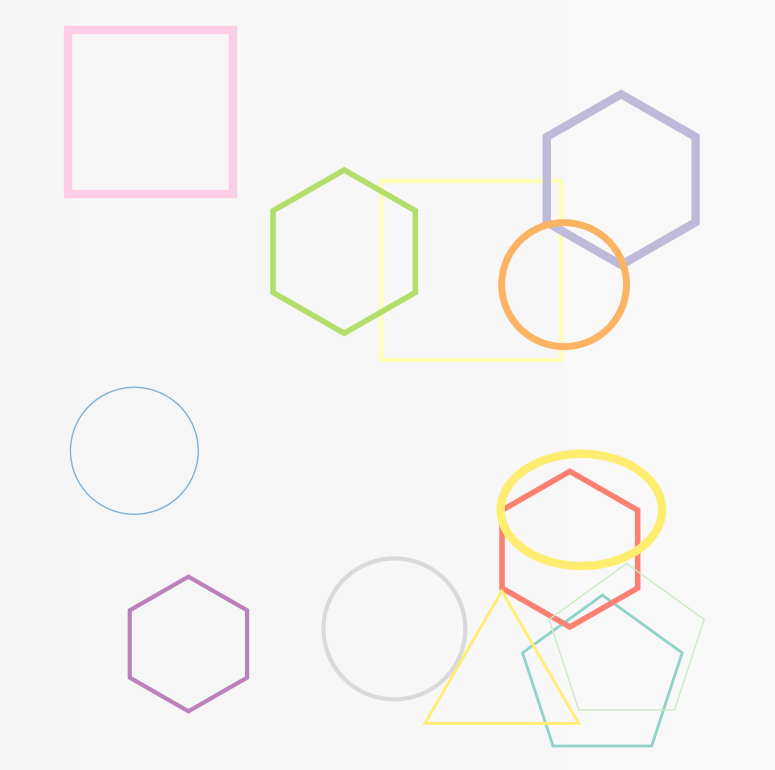[{"shape": "pentagon", "thickness": 1, "radius": 0.54, "center": [0.777, 0.119]}, {"shape": "square", "thickness": 1.5, "radius": 0.58, "center": [0.608, 0.649]}, {"shape": "hexagon", "thickness": 3, "radius": 0.55, "center": [0.802, 0.767]}, {"shape": "hexagon", "thickness": 2, "radius": 0.51, "center": [0.735, 0.287]}, {"shape": "circle", "thickness": 0.5, "radius": 0.41, "center": [0.173, 0.415]}, {"shape": "circle", "thickness": 2.5, "radius": 0.4, "center": [0.728, 0.63]}, {"shape": "hexagon", "thickness": 2, "radius": 0.53, "center": [0.444, 0.673]}, {"shape": "square", "thickness": 3, "radius": 0.53, "center": [0.195, 0.854]}, {"shape": "circle", "thickness": 1.5, "radius": 0.46, "center": [0.509, 0.183]}, {"shape": "hexagon", "thickness": 1.5, "radius": 0.44, "center": [0.243, 0.164]}, {"shape": "pentagon", "thickness": 0.5, "radius": 0.53, "center": [0.809, 0.163]}, {"shape": "triangle", "thickness": 1, "radius": 0.57, "center": [0.647, 0.118]}, {"shape": "oval", "thickness": 3, "radius": 0.52, "center": [0.75, 0.338]}]